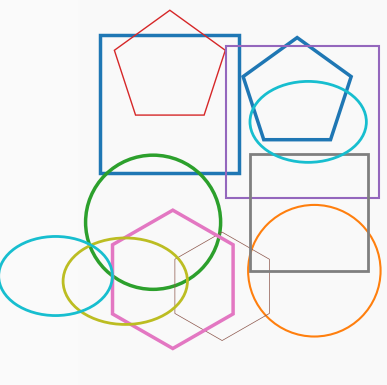[{"shape": "pentagon", "thickness": 2.5, "radius": 0.73, "center": [0.767, 0.756]}, {"shape": "square", "thickness": 2.5, "radius": 0.9, "center": [0.438, 0.73]}, {"shape": "circle", "thickness": 1.5, "radius": 0.85, "center": [0.811, 0.297]}, {"shape": "circle", "thickness": 2.5, "radius": 0.87, "center": [0.395, 0.423]}, {"shape": "pentagon", "thickness": 1, "radius": 0.75, "center": [0.438, 0.823]}, {"shape": "square", "thickness": 1.5, "radius": 0.98, "center": [0.78, 0.683]}, {"shape": "hexagon", "thickness": 0.5, "radius": 0.7, "center": [0.573, 0.256]}, {"shape": "hexagon", "thickness": 2.5, "radius": 0.9, "center": [0.446, 0.274]}, {"shape": "square", "thickness": 2, "radius": 0.76, "center": [0.798, 0.448]}, {"shape": "oval", "thickness": 2, "radius": 0.8, "center": [0.323, 0.27]}, {"shape": "oval", "thickness": 2, "radius": 0.75, "center": [0.795, 0.683]}, {"shape": "oval", "thickness": 2, "radius": 0.73, "center": [0.143, 0.283]}]